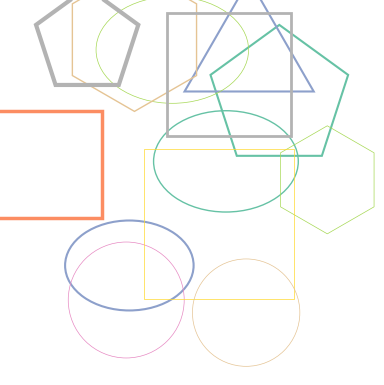[{"shape": "pentagon", "thickness": 1.5, "radius": 0.94, "center": [0.726, 0.747]}, {"shape": "oval", "thickness": 1, "radius": 0.94, "center": [0.587, 0.581]}, {"shape": "square", "thickness": 2.5, "radius": 0.69, "center": [0.125, 0.572]}, {"shape": "triangle", "thickness": 1.5, "radius": 0.97, "center": [0.647, 0.859]}, {"shape": "oval", "thickness": 1.5, "radius": 0.83, "center": [0.336, 0.31]}, {"shape": "circle", "thickness": 0.5, "radius": 0.75, "center": [0.328, 0.221]}, {"shape": "oval", "thickness": 0.5, "radius": 0.99, "center": [0.448, 0.87]}, {"shape": "hexagon", "thickness": 0.5, "radius": 0.7, "center": [0.85, 0.533]}, {"shape": "square", "thickness": 0.5, "radius": 0.98, "center": [0.569, 0.418]}, {"shape": "hexagon", "thickness": 1, "radius": 0.93, "center": [0.349, 0.897]}, {"shape": "circle", "thickness": 0.5, "radius": 0.7, "center": [0.639, 0.188]}, {"shape": "square", "thickness": 2, "radius": 0.8, "center": [0.595, 0.807]}, {"shape": "pentagon", "thickness": 3, "radius": 0.7, "center": [0.226, 0.892]}]